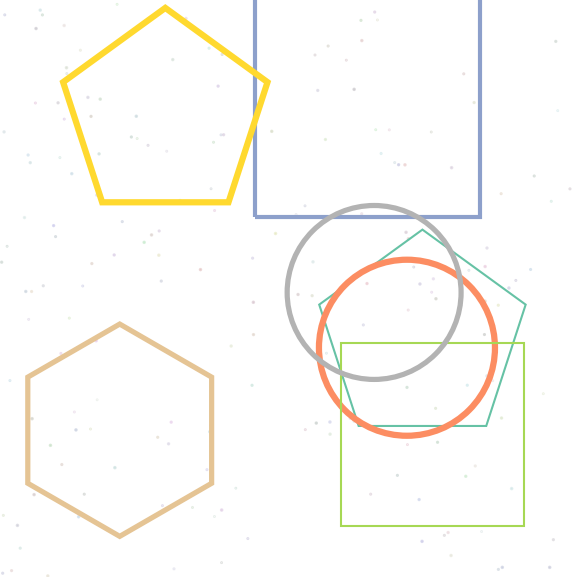[{"shape": "pentagon", "thickness": 1, "radius": 0.94, "center": [0.731, 0.414]}, {"shape": "circle", "thickness": 3, "radius": 0.76, "center": [0.705, 0.397]}, {"shape": "square", "thickness": 2, "radius": 0.97, "center": [0.637, 0.818]}, {"shape": "square", "thickness": 1, "radius": 0.79, "center": [0.749, 0.247]}, {"shape": "pentagon", "thickness": 3, "radius": 0.93, "center": [0.286, 0.799]}, {"shape": "hexagon", "thickness": 2.5, "radius": 0.92, "center": [0.207, 0.254]}, {"shape": "circle", "thickness": 2.5, "radius": 0.75, "center": [0.648, 0.493]}]